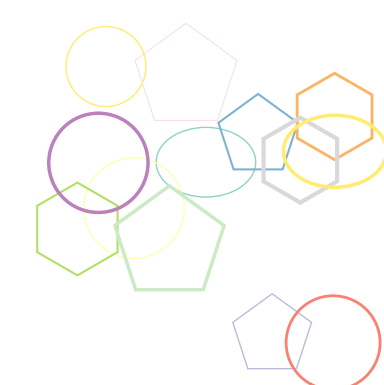[{"shape": "oval", "thickness": 1, "radius": 0.65, "center": [0.535, 0.579]}, {"shape": "circle", "thickness": 1, "radius": 0.65, "center": [0.348, 0.46]}, {"shape": "pentagon", "thickness": 1, "radius": 0.54, "center": [0.707, 0.129]}, {"shape": "circle", "thickness": 2, "radius": 0.61, "center": [0.865, 0.11]}, {"shape": "pentagon", "thickness": 1.5, "radius": 0.54, "center": [0.67, 0.648]}, {"shape": "hexagon", "thickness": 2, "radius": 0.56, "center": [0.869, 0.697]}, {"shape": "hexagon", "thickness": 1.5, "radius": 0.6, "center": [0.201, 0.405]}, {"shape": "pentagon", "thickness": 0.5, "radius": 0.7, "center": [0.483, 0.8]}, {"shape": "hexagon", "thickness": 3, "radius": 0.55, "center": [0.78, 0.584]}, {"shape": "circle", "thickness": 2.5, "radius": 0.64, "center": [0.256, 0.577]}, {"shape": "pentagon", "thickness": 2.5, "radius": 0.75, "center": [0.44, 0.368]}, {"shape": "circle", "thickness": 1, "radius": 0.52, "center": [0.275, 0.827]}, {"shape": "oval", "thickness": 2.5, "radius": 0.67, "center": [0.87, 0.607]}]